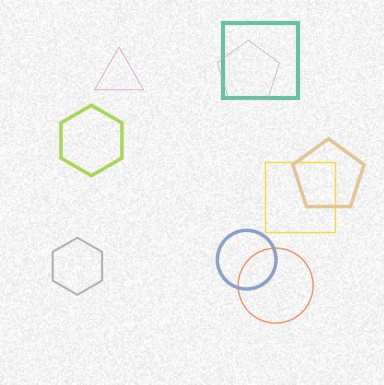[{"shape": "square", "thickness": 3, "radius": 0.49, "center": [0.677, 0.843]}, {"shape": "circle", "thickness": 1, "radius": 0.49, "center": [0.716, 0.258]}, {"shape": "circle", "thickness": 2.5, "radius": 0.38, "center": [0.641, 0.326]}, {"shape": "triangle", "thickness": 0.5, "radius": 0.37, "center": [0.309, 0.804]}, {"shape": "hexagon", "thickness": 2.5, "radius": 0.46, "center": [0.238, 0.635]}, {"shape": "square", "thickness": 1, "radius": 0.45, "center": [0.778, 0.489]}, {"shape": "pentagon", "thickness": 2.5, "radius": 0.49, "center": [0.853, 0.542]}, {"shape": "pentagon", "thickness": 0.5, "radius": 0.43, "center": [0.645, 0.81]}, {"shape": "hexagon", "thickness": 1.5, "radius": 0.37, "center": [0.201, 0.308]}]